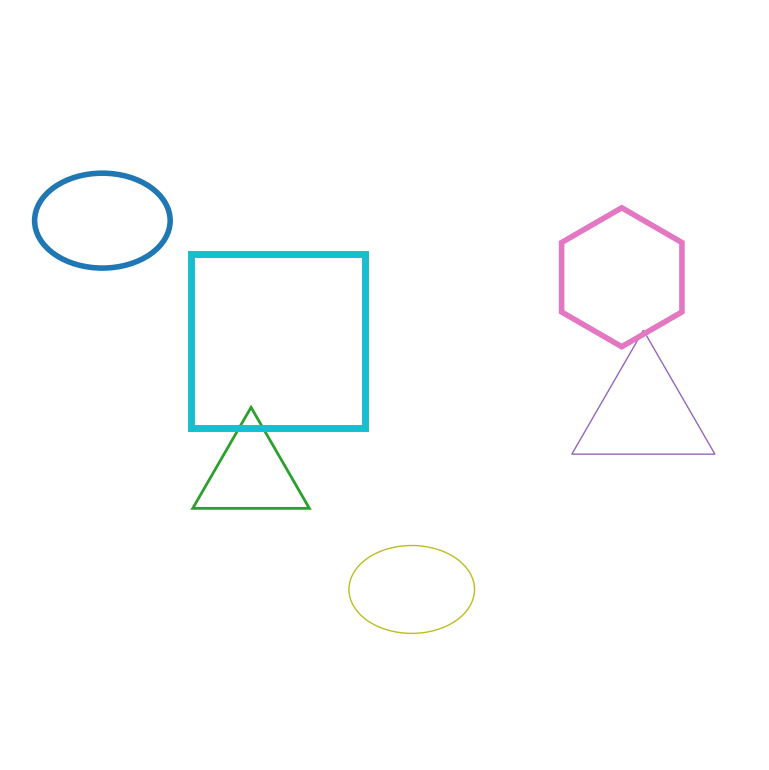[{"shape": "oval", "thickness": 2, "radius": 0.44, "center": [0.133, 0.713]}, {"shape": "triangle", "thickness": 1, "radius": 0.44, "center": [0.326, 0.384]}, {"shape": "triangle", "thickness": 0.5, "radius": 0.54, "center": [0.836, 0.464]}, {"shape": "hexagon", "thickness": 2, "radius": 0.45, "center": [0.808, 0.64]}, {"shape": "oval", "thickness": 0.5, "radius": 0.41, "center": [0.535, 0.234]}, {"shape": "square", "thickness": 2.5, "radius": 0.56, "center": [0.361, 0.557]}]